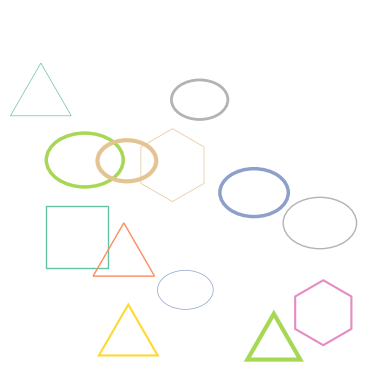[{"shape": "square", "thickness": 1, "radius": 0.41, "center": [0.201, 0.385]}, {"shape": "triangle", "thickness": 0.5, "radius": 0.46, "center": [0.106, 0.745]}, {"shape": "triangle", "thickness": 1, "radius": 0.46, "center": [0.322, 0.329]}, {"shape": "oval", "thickness": 2.5, "radius": 0.44, "center": [0.66, 0.5]}, {"shape": "oval", "thickness": 0.5, "radius": 0.36, "center": [0.481, 0.247]}, {"shape": "hexagon", "thickness": 1.5, "radius": 0.42, "center": [0.84, 0.188]}, {"shape": "triangle", "thickness": 3, "radius": 0.4, "center": [0.711, 0.106]}, {"shape": "oval", "thickness": 2.5, "radius": 0.5, "center": [0.22, 0.584]}, {"shape": "triangle", "thickness": 1.5, "radius": 0.44, "center": [0.333, 0.121]}, {"shape": "hexagon", "thickness": 0.5, "radius": 0.47, "center": [0.448, 0.571]}, {"shape": "oval", "thickness": 3, "radius": 0.38, "center": [0.33, 0.582]}, {"shape": "oval", "thickness": 2, "radius": 0.37, "center": [0.519, 0.741]}, {"shape": "oval", "thickness": 1, "radius": 0.48, "center": [0.831, 0.421]}]